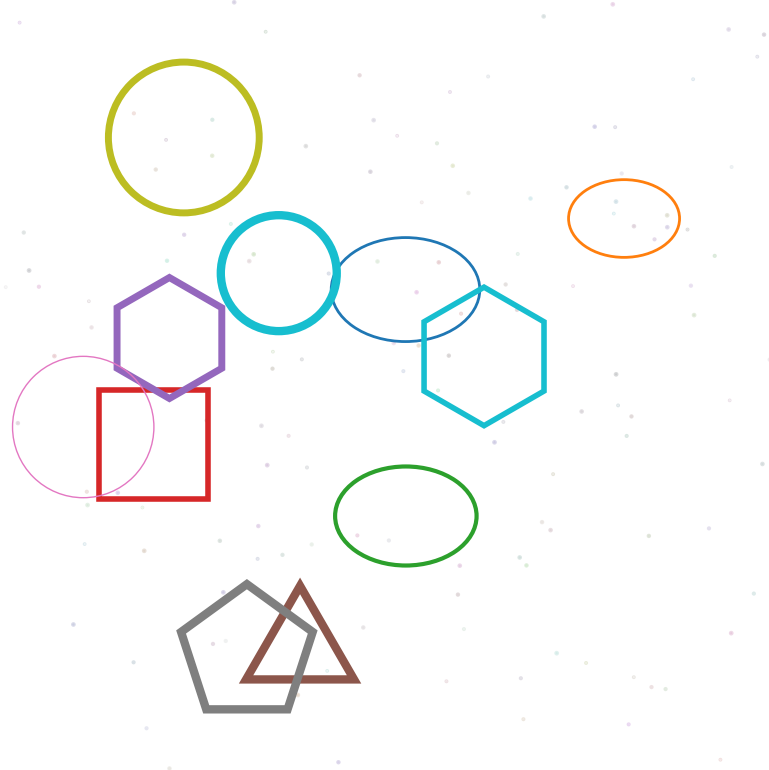[{"shape": "oval", "thickness": 1, "radius": 0.48, "center": [0.527, 0.624]}, {"shape": "oval", "thickness": 1, "radius": 0.36, "center": [0.81, 0.716]}, {"shape": "oval", "thickness": 1.5, "radius": 0.46, "center": [0.527, 0.33]}, {"shape": "square", "thickness": 2, "radius": 0.35, "center": [0.199, 0.423]}, {"shape": "hexagon", "thickness": 2.5, "radius": 0.39, "center": [0.22, 0.561]}, {"shape": "triangle", "thickness": 3, "radius": 0.4, "center": [0.39, 0.158]}, {"shape": "circle", "thickness": 0.5, "radius": 0.46, "center": [0.108, 0.445]}, {"shape": "pentagon", "thickness": 3, "radius": 0.45, "center": [0.321, 0.151]}, {"shape": "circle", "thickness": 2.5, "radius": 0.49, "center": [0.239, 0.821]}, {"shape": "hexagon", "thickness": 2, "radius": 0.45, "center": [0.629, 0.537]}, {"shape": "circle", "thickness": 3, "radius": 0.38, "center": [0.362, 0.645]}]